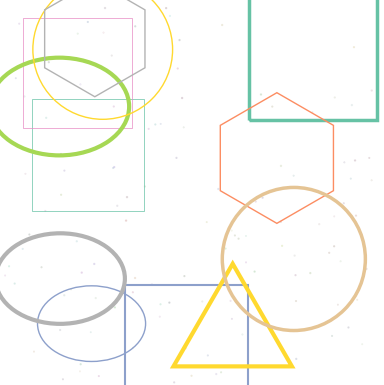[{"shape": "square", "thickness": 0.5, "radius": 0.73, "center": [0.228, 0.598]}, {"shape": "square", "thickness": 2.5, "radius": 0.83, "center": [0.813, 0.854]}, {"shape": "hexagon", "thickness": 1, "radius": 0.85, "center": [0.719, 0.59]}, {"shape": "oval", "thickness": 1, "radius": 0.7, "center": [0.238, 0.159]}, {"shape": "square", "thickness": 1.5, "radius": 0.8, "center": [0.485, 0.101]}, {"shape": "square", "thickness": 0.5, "radius": 0.71, "center": [0.202, 0.81]}, {"shape": "oval", "thickness": 3, "radius": 0.91, "center": [0.154, 0.723]}, {"shape": "circle", "thickness": 1, "radius": 0.91, "center": [0.267, 0.872]}, {"shape": "triangle", "thickness": 3, "radius": 0.89, "center": [0.604, 0.137]}, {"shape": "circle", "thickness": 2.5, "radius": 0.93, "center": [0.763, 0.327]}, {"shape": "hexagon", "thickness": 1, "radius": 0.75, "center": [0.246, 0.899]}, {"shape": "oval", "thickness": 3, "radius": 0.84, "center": [0.156, 0.276]}]